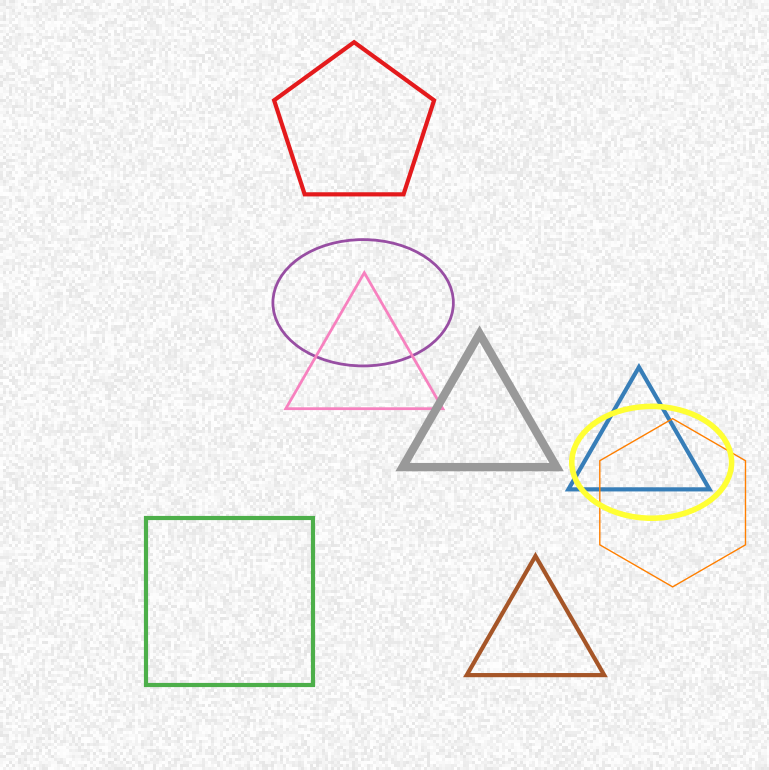[{"shape": "pentagon", "thickness": 1.5, "radius": 0.55, "center": [0.46, 0.836]}, {"shape": "triangle", "thickness": 1.5, "radius": 0.53, "center": [0.83, 0.417]}, {"shape": "square", "thickness": 1.5, "radius": 0.54, "center": [0.298, 0.219]}, {"shape": "oval", "thickness": 1, "radius": 0.59, "center": [0.472, 0.607]}, {"shape": "hexagon", "thickness": 0.5, "radius": 0.55, "center": [0.874, 0.347]}, {"shape": "oval", "thickness": 2, "radius": 0.52, "center": [0.846, 0.4]}, {"shape": "triangle", "thickness": 1.5, "radius": 0.52, "center": [0.695, 0.175]}, {"shape": "triangle", "thickness": 1, "radius": 0.59, "center": [0.473, 0.528]}, {"shape": "triangle", "thickness": 3, "radius": 0.58, "center": [0.623, 0.451]}]